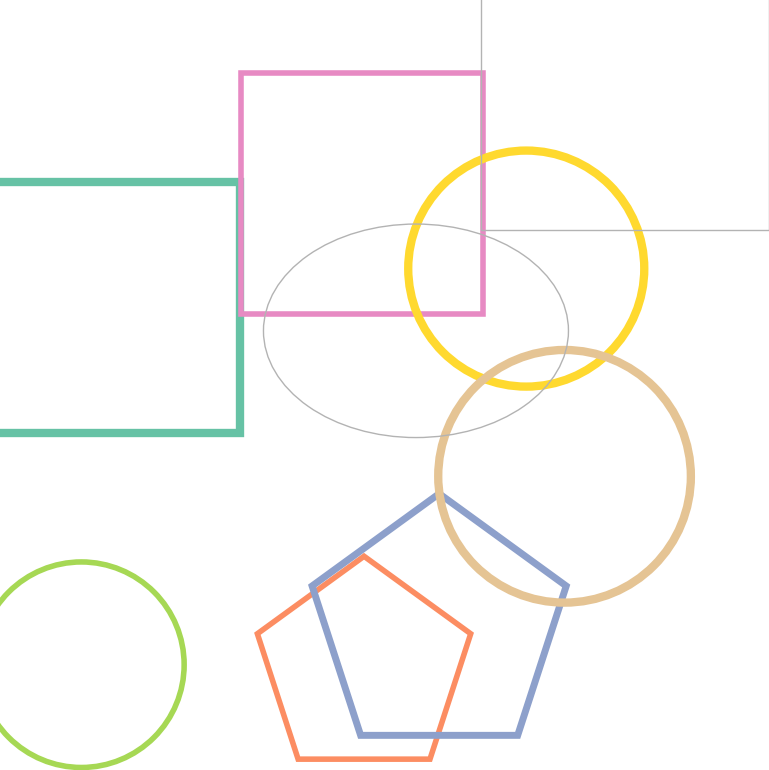[{"shape": "square", "thickness": 3, "radius": 0.81, "center": [0.149, 0.601]}, {"shape": "pentagon", "thickness": 2, "radius": 0.73, "center": [0.473, 0.132]}, {"shape": "pentagon", "thickness": 2.5, "radius": 0.87, "center": [0.57, 0.185]}, {"shape": "square", "thickness": 2, "radius": 0.78, "center": [0.47, 0.749]}, {"shape": "circle", "thickness": 2, "radius": 0.67, "center": [0.106, 0.137]}, {"shape": "circle", "thickness": 3, "radius": 0.77, "center": [0.683, 0.651]}, {"shape": "circle", "thickness": 3, "radius": 0.82, "center": [0.733, 0.381]}, {"shape": "oval", "thickness": 0.5, "radius": 0.99, "center": [0.54, 0.57]}, {"shape": "square", "thickness": 0.5, "radius": 0.94, "center": [0.812, 0.889]}]